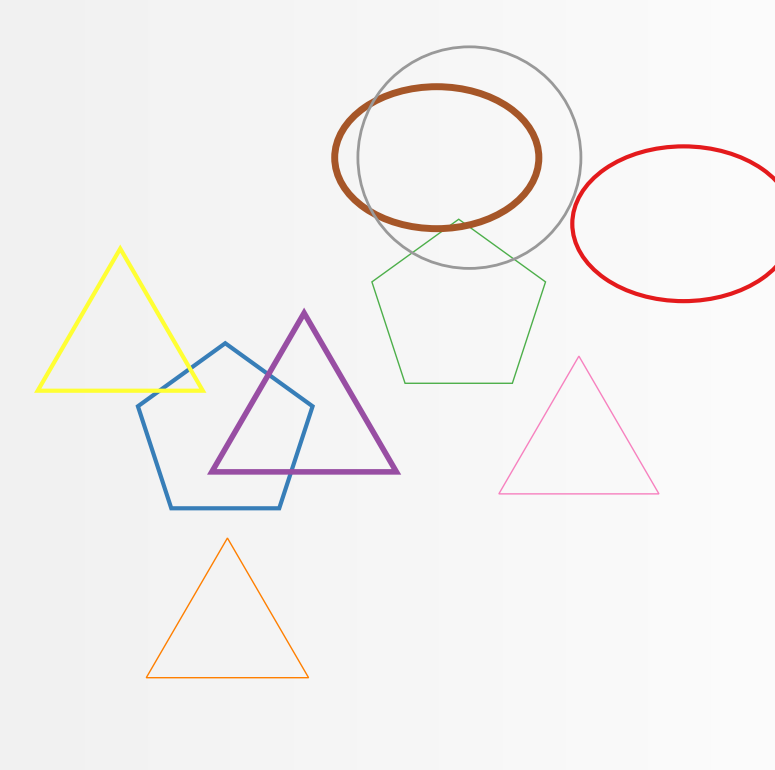[{"shape": "oval", "thickness": 1.5, "radius": 0.72, "center": [0.882, 0.709]}, {"shape": "pentagon", "thickness": 1.5, "radius": 0.59, "center": [0.291, 0.436]}, {"shape": "pentagon", "thickness": 0.5, "radius": 0.59, "center": [0.592, 0.598]}, {"shape": "triangle", "thickness": 2, "radius": 0.69, "center": [0.392, 0.456]}, {"shape": "triangle", "thickness": 0.5, "radius": 0.6, "center": [0.293, 0.18]}, {"shape": "triangle", "thickness": 1.5, "radius": 0.62, "center": [0.155, 0.554]}, {"shape": "oval", "thickness": 2.5, "radius": 0.66, "center": [0.564, 0.795]}, {"shape": "triangle", "thickness": 0.5, "radius": 0.6, "center": [0.747, 0.418]}, {"shape": "circle", "thickness": 1, "radius": 0.72, "center": [0.606, 0.795]}]